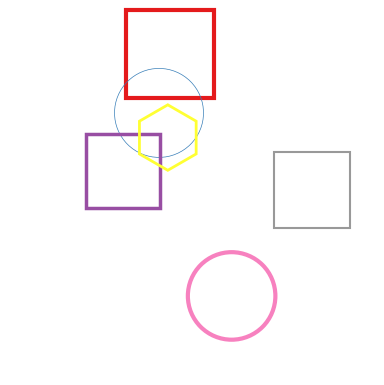[{"shape": "square", "thickness": 3, "radius": 0.57, "center": [0.441, 0.86]}, {"shape": "circle", "thickness": 0.5, "radius": 0.58, "center": [0.413, 0.707]}, {"shape": "square", "thickness": 2.5, "radius": 0.49, "center": [0.319, 0.556]}, {"shape": "hexagon", "thickness": 2, "radius": 0.43, "center": [0.436, 0.643]}, {"shape": "circle", "thickness": 3, "radius": 0.57, "center": [0.602, 0.231]}, {"shape": "square", "thickness": 1.5, "radius": 0.49, "center": [0.81, 0.506]}]